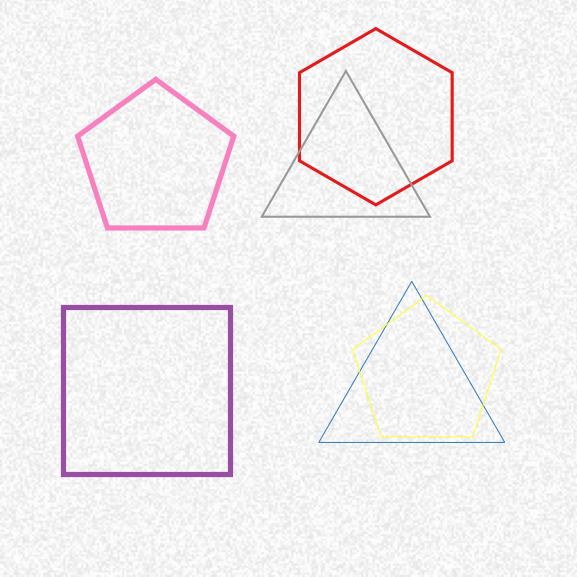[{"shape": "hexagon", "thickness": 1.5, "radius": 0.76, "center": [0.651, 0.797]}, {"shape": "triangle", "thickness": 0.5, "radius": 0.93, "center": [0.713, 0.326]}, {"shape": "square", "thickness": 2.5, "radius": 0.73, "center": [0.254, 0.323]}, {"shape": "pentagon", "thickness": 0.5, "radius": 0.68, "center": [0.739, 0.352]}, {"shape": "pentagon", "thickness": 2.5, "radius": 0.71, "center": [0.27, 0.719]}, {"shape": "triangle", "thickness": 1, "radius": 0.84, "center": [0.599, 0.708]}]